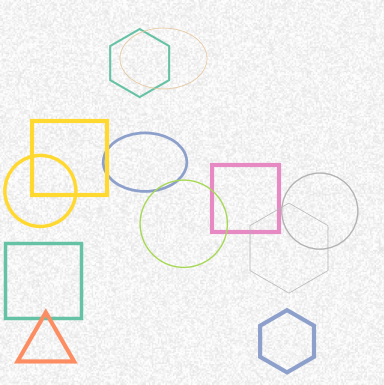[{"shape": "hexagon", "thickness": 1.5, "radius": 0.44, "center": [0.363, 0.836]}, {"shape": "square", "thickness": 2.5, "radius": 0.49, "center": [0.111, 0.272]}, {"shape": "triangle", "thickness": 3, "radius": 0.42, "center": [0.119, 0.104]}, {"shape": "hexagon", "thickness": 3, "radius": 0.4, "center": [0.746, 0.114]}, {"shape": "oval", "thickness": 2, "radius": 0.54, "center": [0.377, 0.579]}, {"shape": "square", "thickness": 3, "radius": 0.44, "center": [0.638, 0.485]}, {"shape": "circle", "thickness": 1, "radius": 0.57, "center": [0.477, 0.419]}, {"shape": "circle", "thickness": 2.5, "radius": 0.46, "center": [0.105, 0.504]}, {"shape": "square", "thickness": 3, "radius": 0.49, "center": [0.181, 0.59]}, {"shape": "oval", "thickness": 0.5, "radius": 0.57, "center": [0.425, 0.848]}, {"shape": "hexagon", "thickness": 0.5, "radius": 0.58, "center": [0.751, 0.356]}, {"shape": "circle", "thickness": 1, "radius": 0.49, "center": [0.831, 0.452]}]